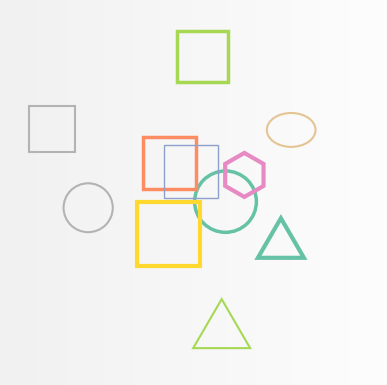[{"shape": "circle", "thickness": 2.5, "radius": 0.4, "center": [0.582, 0.476]}, {"shape": "triangle", "thickness": 3, "radius": 0.34, "center": [0.725, 0.365]}, {"shape": "square", "thickness": 2.5, "radius": 0.34, "center": [0.437, 0.577]}, {"shape": "square", "thickness": 1, "radius": 0.35, "center": [0.492, 0.554]}, {"shape": "hexagon", "thickness": 3, "radius": 0.29, "center": [0.631, 0.546]}, {"shape": "square", "thickness": 2.5, "radius": 0.33, "center": [0.522, 0.854]}, {"shape": "triangle", "thickness": 1.5, "radius": 0.42, "center": [0.572, 0.138]}, {"shape": "square", "thickness": 3, "radius": 0.41, "center": [0.435, 0.392]}, {"shape": "oval", "thickness": 1.5, "radius": 0.31, "center": [0.751, 0.662]}, {"shape": "square", "thickness": 1.5, "radius": 0.3, "center": [0.133, 0.665]}, {"shape": "circle", "thickness": 1.5, "radius": 0.32, "center": [0.228, 0.46]}]